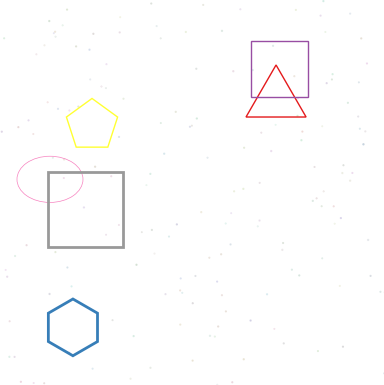[{"shape": "triangle", "thickness": 1, "radius": 0.45, "center": [0.717, 0.741]}, {"shape": "hexagon", "thickness": 2, "radius": 0.37, "center": [0.189, 0.15]}, {"shape": "square", "thickness": 1, "radius": 0.37, "center": [0.726, 0.821]}, {"shape": "pentagon", "thickness": 1, "radius": 0.35, "center": [0.239, 0.674]}, {"shape": "oval", "thickness": 0.5, "radius": 0.43, "center": [0.13, 0.534]}, {"shape": "square", "thickness": 2, "radius": 0.49, "center": [0.222, 0.455]}]